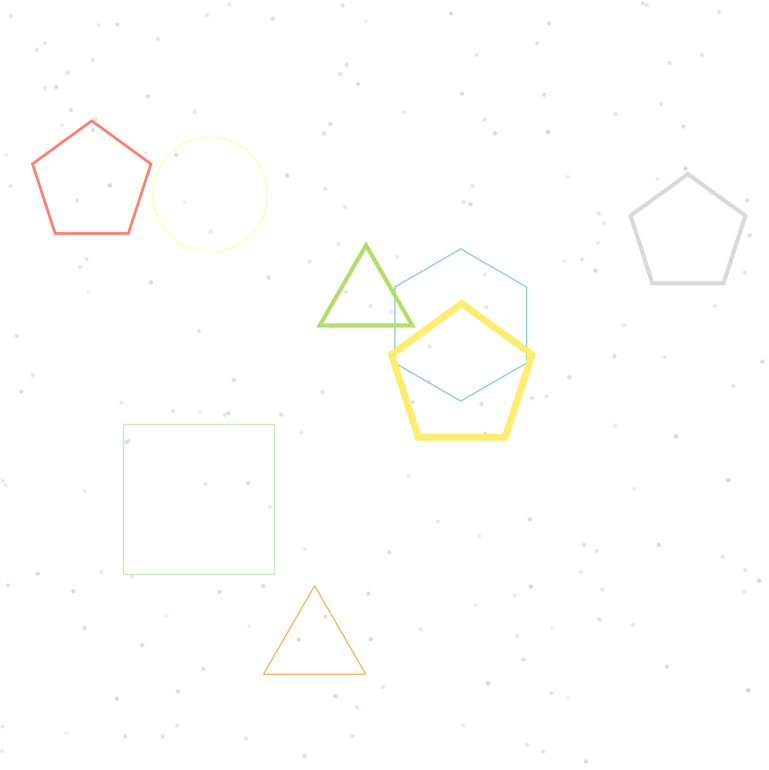[{"shape": "hexagon", "thickness": 0.5, "radius": 0.49, "center": [0.598, 0.578]}, {"shape": "circle", "thickness": 0.5, "radius": 0.37, "center": [0.273, 0.747]}, {"shape": "pentagon", "thickness": 1, "radius": 0.4, "center": [0.119, 0.762]}, {"shape": "triangle", "thickness": 0.5, "radius": 0.38, "center": [0.409, 0.163]}, {"shape": "triangle", "thickness": 1.5, "radius": 0.35, "center": [0.475, 0.612]}, {"shape": "pentagon", "thickness": 1.5, "radius": 0.39, "center": [0.893, 0.696]}, {"shape": "square", "thickness": 0.5, "radius": 0.49, "center": [0.258, 0.352]}, {"shape": "pentagon", "thickness": 2.5, "radius": 0.48, "center": [0.6, 0.51]}]